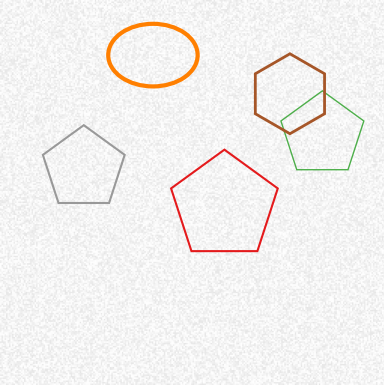[{"shape": "pentagon", "thickness": 1.5, "radius": 0.73, "center": [0.583, 0.466]}, {"shape": "pentagon", "thickness": 1, "radius": 0.57, "center": [0.837, 0.651]}, {"shape": "oval", "thickness": 3, "radius": 0.58, "center": [0.397, 0.857]}, {"shape": "hexagon", "thickness": 2, "radius": 0.52, "center": [0.753, 0.756]}, {"shape": "pentagon", "thickness": 1.5, "radius": 0.56, "center": [0.218, 0.563]}]